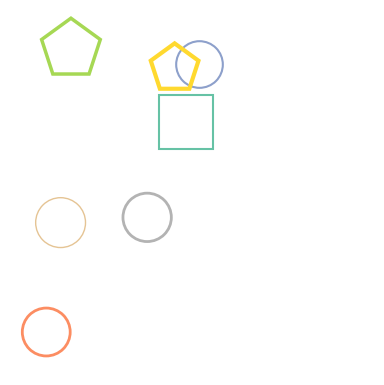[{"shape": "square", "thickness": 1.5, "radius": 0.35, "center": [0.482, 0.684]}, {"shape": "circle", "thickness": 2, "radius": 0.31, "center": [0.12, 0.138]}, {"shape": "circle", "thickness": 1.5, "radius": 0.3, "center": [0.518, 0.832]}, {"shape": "pentagon", "thickness": 2.5, "radius": 0.4, "center": [0.184, 0.873]}, {"shape": "pentagon", "thickness": 3, "radius": 0.33, "center": [0.454, 0.822]}, {"shape": "circle", "thickness": 1, "radius": 0.32, "center": [0.157, 0.422]}, {"shape": "circle", "thickness": 2, "radius": 0.31, "center": [0.382, 0.435]}]